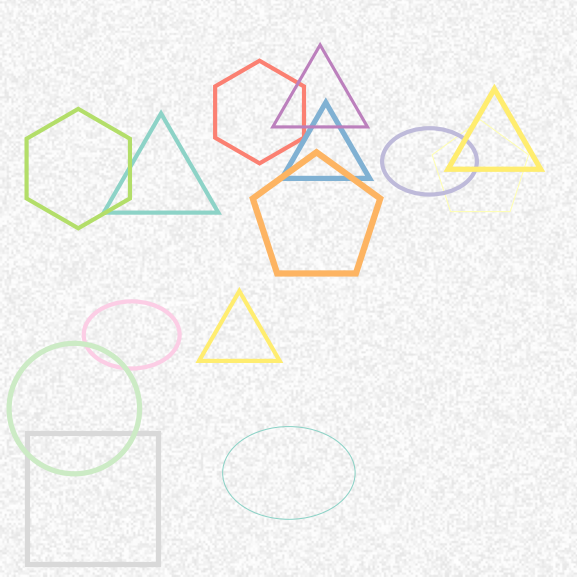[{"shape": "oval", "thickness": 0.5, "radius": 0.57, "center": [0.5, 0.18]}, {"shape": "triangle", "thickness": 2, "radius": 0.57, "center": [0.279, 0.688]}, {"shape": "pentagon", "thickness": 0.5, "radius": 0.44, "center": [0.832, 0.704]}, {"shape": "oval", "thickness": 2, "radius": 0.41, "center": [0.744, 0.72]}, {"shape": "hexagon", "thickness": 2, "radius": 0.44, "center": [0.449, 0.805]}, {"shape": "triangle", "thickness": 2.5, "radius": 0.44, "center": [0.564, 0.734]}, {"shape": "pentagon", "thickness": 3, "radius": 0.58, "center": [0.548, 0.619]}, {"shape": "hexagon", "thickness": 2, "radius": 0.52, "center": [0.136, 0.707]}, {"shape": "oval", "thickness": 2, "radius": 0.42, "center": [0.228, 0.419]}, {"shape": "square", "thickness": 2.5, "radius": 0.57, "center": [0.161, 0.137]}, {"shape": "triangle", "thickness": 1.5, "radius": 0.47, "center": [0.554, 0.827]}, {"shape": "circle", "thickness": 2.5, "radius": 0.56, "center": [0.129, 0.292]}, {"shape": "triangle", "thickness": 2, "radius": 0.4, "center": [0.414, 0.415]}, {"shape": "triangle", "thickness": 2.5, "radius": 0.46, "center": [0.856, 0.752]}]